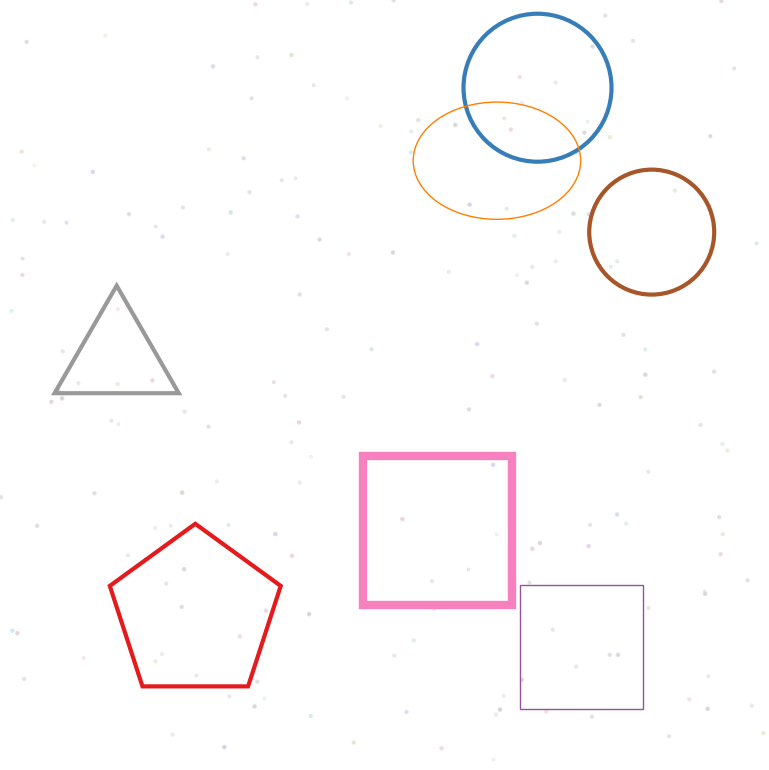[{"shape": "pentagon", "thickness": 1.5, "radius": 0.58, "center": [0.254, 0.203]}, {"shape": "circle", "thickness": 1.5, "radius": 0.48, "center": [0.698, 0.886]}, {"shape": "square", "thickness": 0.5, "radius": 0.4, "center": [0.755, 0.16]}, {"shape": "oval", "thickness": 0.5, "radius": 0.54, "center": [0.645, 0.791]}, {"shape": "circle", "thickness": 1.5, "radius": 0.41, "center": [0.846, 0.699]}, {"shape": "square", "thickness": 3, "radius": 0.48, "center": [0.568, 0.311]}, {"shape": "triangle", "thickness": 1.5, "radius": 0.47, "center": [0.152, 0.536]}]